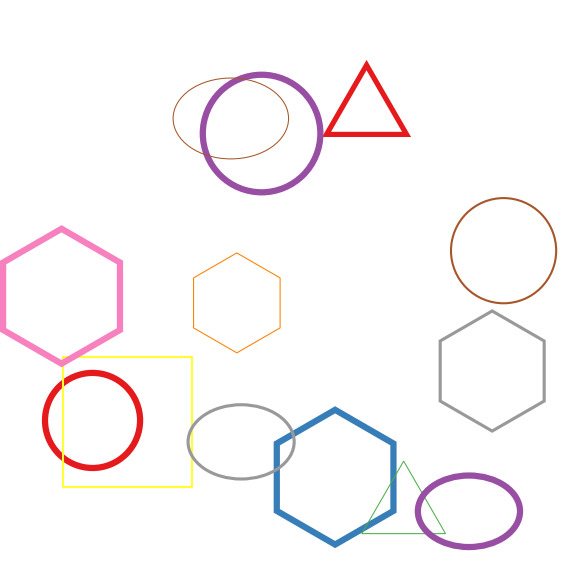[{"shape": "circle", "thickness": 3, "radius": 0.41, "center": [0.16, 0.271]}, {"shape": "triangle", "thickness": 2.5, "radius": 0.4, "center": [0.635, 0.806]}, {"shape": "hexagon", "thickness": 3, "radius": 0.58, "center": [0.58, 0.173]}, {"shape": "triangle", "thickness": 0.5, "radius": 0.42, "center": [0.699, 0.117]}, {"shape": "oval", "thickness": 3, "radius": 0.44, "center": [0.812, 0.114]}, {"shape": "circle", "thickness": 3, "radius": 0.51, "center": [0.453, 0.768]}, {"shape": "hexagon", "thickness": 0.5, "radius": 0.43, "center": [0.41, 0.475]}, {"shape": "square", "thickness": 1, "radius": 0.56, "center": [0.221, 0.269]}, {"shape": "circle", "thickness": 1, "radius": 0.46, "center": [0.872, 0.565]}, {"shape": "oval", "thickness": 0.5, "radius": 0.5, "center": [0.4, 0.794]}, {"shape": "hexagon", "thickness": 3, "radius": 0.58, "center": [0.107, 0.486]}, {"shape": "oval", "thickness": 1.5, "radius": 0.46, "center": [0.418, 0.234]}, {"shape": "hexagon", "thickness": 1.5, "radius": 0.52, "center": [0.852, 0.357]}]